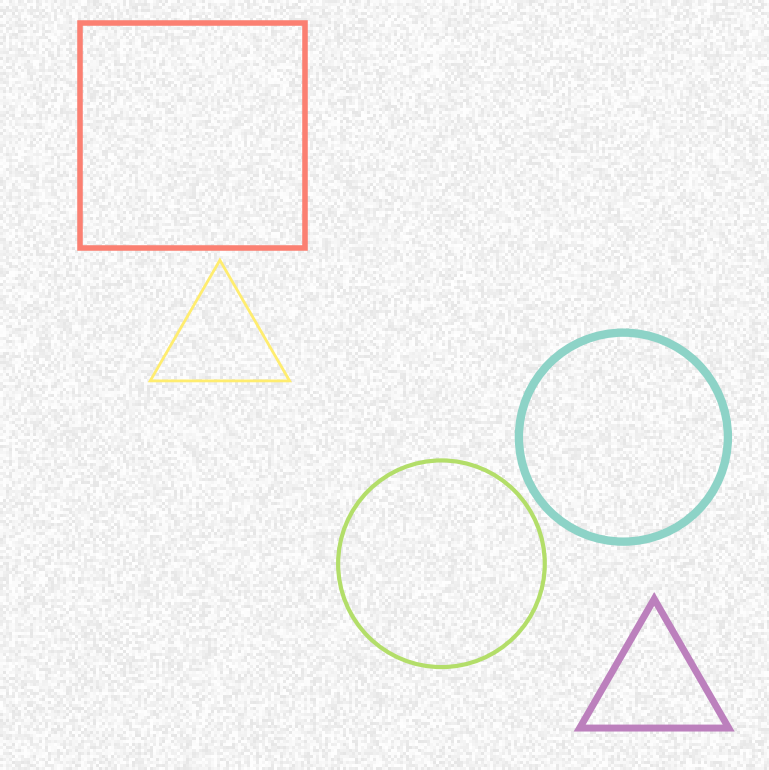[{"shape": "circle", "thickness": 3, "radius": 0.68, "center": [0.81, 0.432]}, {"shape": "square", "thickness": 2, "radius": 0.73, "center": [0.25, 0.823]}, {"shape": "circle", "thickness": 1.5, "radius": 0.67, "center": [0.573, 0.268]}, {"shape": "triangle", "thickness": 2.5, "radius": 0.56, "center": [0.85, 0.11]}, {"shape": "triangle", "thickness": 1, "radius": 0.52, "center": [0.286, 0.558]}]